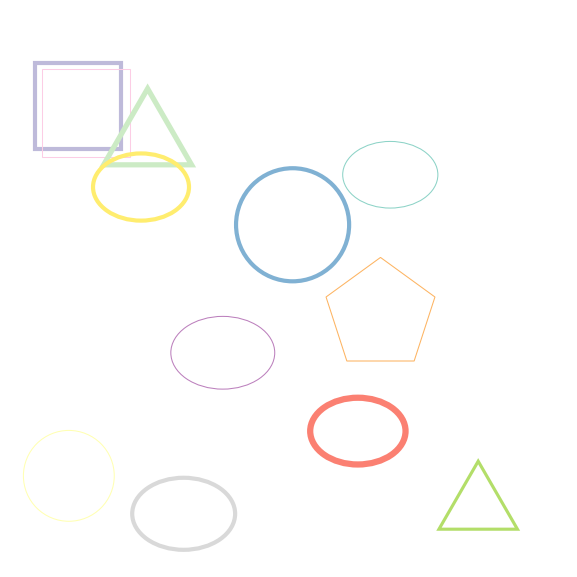[{"shape": "oval", "thickness": 0.5, "radius": 0.41, "center": [0.676, 0.697]}, {"shape": "circle", "thickness": 0.5, "radius": 0.39, "center": [0.119, 0.175]}, {"shape": "square", "thickness": 2, "radius": 0.37, "center": [0.135, 0.816]}, {"shape": "oval", "thickness": 3, "radius": 0.41, "center": [0.62, 0.253]}, {"shape": "circle", "thickness": 2, "radius": 0.49, "center": [0.507, 0.61]}, {"shape": "pentagon", "thickness": 0.5, "radius": 0.5, "center": [0.659, 0.454]}, {"shape": "triangle", "thickness": 1.5, "radius": 0.39, "center": [0.828, 0.122]}, {"shape": "square", "thickness": 0.5, "radius": 0.38, "center": [0.149, 0.803]}, {"shape": "oval", "thickness": 2, "radius": 0.45, "center": [0.318, 0.109]}, {"shape": "oval", "thickness": 0.5, "radius": 0.45, "center": [0.386, 0.388]}, {"shape": "triangle", "thickness": 2.5, "radius": 0.44, "center": [0.256, 0.758]}, {"shape": "oval", "thickness": 2, "radius": 0.42, "center": [0.244, 0.675]}]